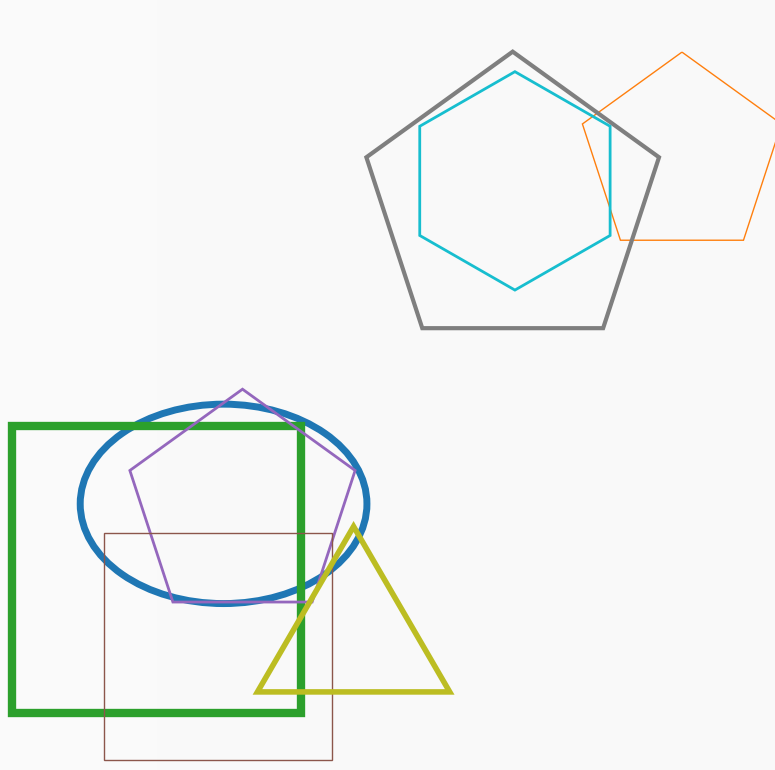[{"shape": "oval", "thickness": 2.5, "radius": 0.92, "center": [0.288, 0.346]}, {"shape": "pentagon", "thickness": 0.5, "radius": 0.68, "center": [0.88, 0.797]}, {"shape": "square", "thickness": 3, "radius": 0.93, "center": [0.202, 0.26]}, {"shape": "pentagon", "thickness": 1, "radius": 0.76, "center": [0.313, 0.342]}, {"shape": "square", "thickness": 0.5, "radius": 0.74, "center": [0.281, 0.161]}, {"shape": "pentagon", "thickness": 1.5, "radius": 0.99, "center": [0.662, 0.734]}, {"shape": "triangle", "thickness": 2, "radius": 0.72, "center": [0.456, 0.173]}, {"shape": "hexagon", "thickness": 1, "radius": 0.71, "center": [0.664, 0.765]}]